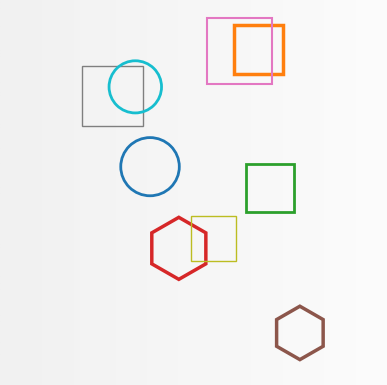[{"shape": "circle", "thickness": 2, "radius": 0.38, "center": [0.387, 0.567]}, {"shape": "square", "thickness": 2.5, "radius": 0.32, "center": [0.667, 0.871]}, {"shape": "square", "thickness": 2, "radius": 0.31, "center": [0.697, 0.511]}, {"shape": "hexagon", "thickness": 2.5, "radius": 0.4, "center": [0.461, 0.355]}, {"shape": "hexagon", "thickness": 2.5, "radius": 0.35, "center": [0.774, 0.135]}, {"shape": "square", "thickness": 1.5, "radius": 0.42, "center": [0.618, 0.868]}, {"shape": "square", "thickness": 1, "radius": 0.39, "center": [0.29, 0.751]}, {"shape": "square", "thickness": 1, "radius": 0.29, "center": [0.551, 0.38]}, {"shape": "circle", "thickness": 2, "radius": 0.34, "center": [0.349, 0.774]}]